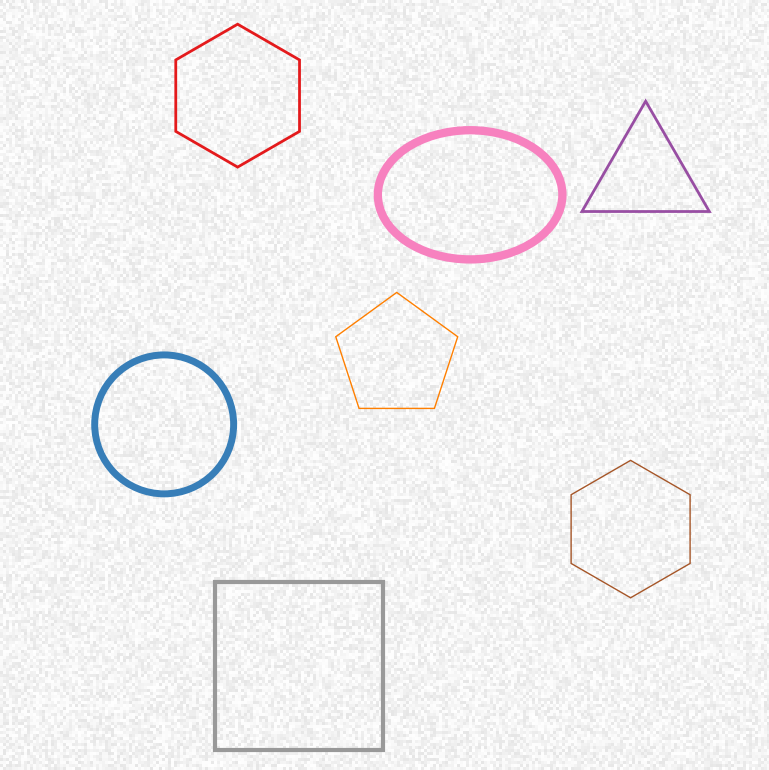[{"shape": "hexagon", "thickness": 1, "radius": 0.46, "center": [0.309, 0.876]}, {"shape": "circle", "thickness": 2.5, "radius": 0.45, "center": [0.213, 0.449]}, {"shape": "triangle", "thickness": 1, "radius": 0.48, "center": [0.838, 0.773]}, {"shape": "pentagon", "thickness": 0.5, "radius": 0.42, "center": [0.515, 0.537]}, {"shape": "hexagon", "thickness": 0.5, "radius": 0.45, "center": [0.819, 0.313]}, {"shape": "oval", "thickness": 3, "radius": 0.6, "center": [0.611, 0.747]}, {"shape": "square", "thickness": 1.5, "radius": 0.55, "center": [0.388, 0.135]}]